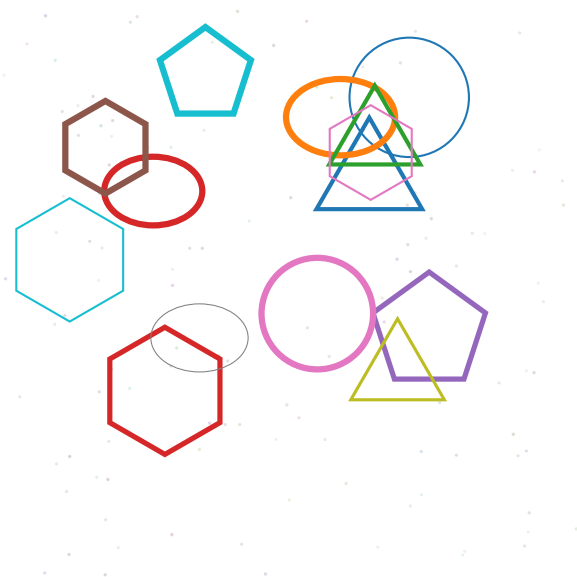[{"shape": "circle", "thickness": 1, "radius": 0.52, "center": [0.709, 0.831]}, {"shape": "triangle", "thickness": 2, "radius": 0.53, "center": [0.639, 0.69]}, {"shape": "oval", "thickness": 3, "radius": 0.47, "center": [0.59, 0.796]}, {"shape": "triangle", "thickness": 2, "radius": 0.46, "center": [0.649, 0.76]}, {"shape": "oval", "thickness": 3, "radius": 0.42, "center": [0.265, 0.668]}, {"shape": "hexagon", "thickness": 2.5, "radius": 0.55, "center": [0.286, 0.322]}, {"shape": "pentagon", "thickness": 2.5, "radius": 0.51, "center": [0.743, 0.426]}, {"shape": "hexagon", "thickness": 3, "radius": 0.4, "center": [0.183, 0.744]}, {"shape": "hexagon", "thickness": 1, "radius": 0.41, "center": [0.642, 0.735]}, {"shape": "circle", "thickness": 3, "radius": 0.48, "center": [0.549, 0.456]}, {"shape": "oval", "thickness": 0.5, "radius": 0.42, "center": [0.345, 0.414]}, {"shape": "triangle", "thickness": 1.5, "radius": 0.47, "center": [0.688, 0.354]}, {"shape": "pentagon", "thickness": 3, "radius": 0.41, "center": [0.356, 0.869]}, {"shape": "hexagon", "thickness": 1, "radius": 0.53, "center": [0.121, 0.549]}]